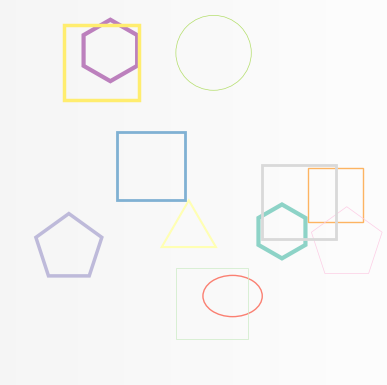[{"shape": "hexagon", "thickness": 3, "radius": 0.35, "center": [0.728, 0.399]}, {"shape": "triangle", "thickness": 1.5, "radius": 0.4, "center": [0.487, 0.399]}, {"shape": "pentagon", "thickness": 2.5, "radius": 0.45, "center": [0.178, 0.356]}, {"shape": "oval", "thickness": 1, "radius": 0.38, "center": [0.6, 0.231]}, {"shape": "square", "thickness": 2, "radius": 0.44, "center": [0.39, 0.568]}, {"shape": "square", "thickness": 1, "radius": 0.35, "center": [0.866, 0.493]}, {"shape": "circle", "thickness": 0.5, "radius": 0.49, "center": [0.551, 0.863]}, {"shape": "pentagon", "thickness": 0.5, "radius": 0.48, "center": [0.895, 0.367]}, {"shape": "square", "thickness": 2, "radius": 0.48, "center": [0.771, 0.475]}, {"shape": "hexagon", "thickness": 3, "radius": 0.4, "center": [0.285, 0.869]}, {"shape": "square", "thickness": 0.5, "radius": 0.46, "center": [0.546, 0.212]}, {"shape": "square", "thickness": 2.5, "radius": 0.49, "center": [0.261, 0.837]}]